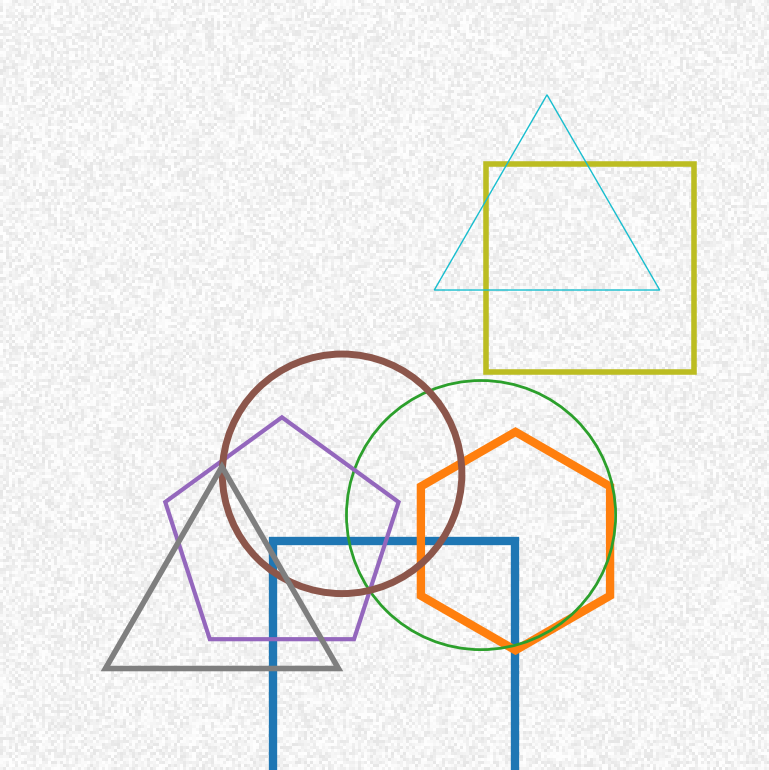[{"shape": "square", "thickness": 3, "radius": 0.79, "center": [0.512, 0.14]}, {"shape": "hexagon", "thickness": 3, "radius": 0.71, "center": [0.669, 0.297]}, {"shape": "circle", "thickness": 1, "radius": 0.87, "center": [0.625, 0.331]}, {"shape": "pentagon", "thickness": 1.5, "radius": 0.8, "center": [0.366, 0.299]}, {"shape": "circle", "thickness": 2.5, "radius": 0.78, "center": [0.444, 0.385]}, {"shape": "triangle", "thickness": 2, "radius": 0.87, "center": [0.288, 0.219]}, {"shape": "square", "thickness": 2, "radius": 0.68, "center": [0.766, 0.652]}, {"shape": "triangle", "thickness": 0.5, "radius": 0.85, "center": [0.71, 0.708]}]